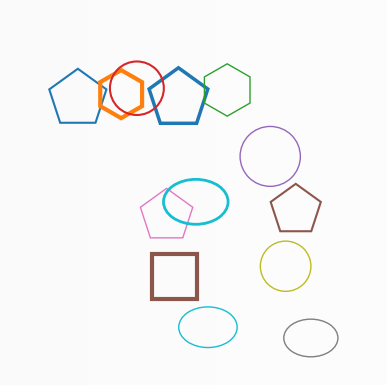[{"shape": "pentagon", "thickness": 2.5, "radius": 0.4, "center": [0.461, 0.744]}, {"shape": "pentagon", "thickness": 1.5, "radius": 0.39, "center": [0.201, 0.744]}, {"shape": "hexagon", "thickness": 3, "radius": 0.31, "center": [0.313, 0.755]}, {"shape": "hexagon", "thickness": 1, "radius": 0.34, "center": [0.586, 0.766]}, {"shape": "circle", "thickness": 1.5, "radius": 0.35, "center": [0.353, 0.771]}, {"shape": "circle", "thickness": 1, "radius": 0.39, "center": [0.697, 0.594]}, {"shape": "pentagon", "thickness": 1.5, "radius": 0.34, "center": [0.763, 0.454]}, {"shape": "square", "thickness": 3, "radius": 0.29, "center": [0.451, 0.283]}, {"shape": "pentagon", "thickness": 1, "radius": 0.36, "center": [0.43, 0.44]}, {"shape": "oval", "thickness": 1, "radius": 0.35, "center": [0.802, 0.122]}, {"shape": "circle", "thickness": 1, "radius": 0.33, "center": [0.737, 0.309]}, {"shape": "oval", "thickness": 1, "radius": 0.38, "center": [0.537, 0.15]}, {"shape": "oval", "thickness": 2, "radius": 0.42, "center": [0.505, 0.476]}]